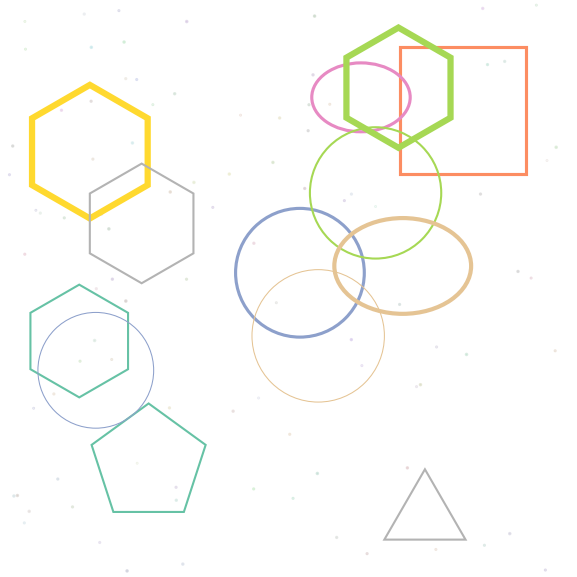[{"shape": "pentagon", "thickness": 1, "radius": 0.52, "center": [0.257, 0.197]}, {"shape": "hexagon", "thickness": 1, "radius": 0.49, "center": [0.137, 0.409]}, {"shape": "square", "thickness": 1.5, "radius": 0.55, "center": [0.801, 0.808]}, {"shape": "circle", "thickness": 1.5, "radius": 0.56, "center": [0.519, 0.527]}, {"shape": "circle", "thickness": 0.5, "radius": 0.5, "center": [0.166, 0.358]}, {"shape": "oval", "thickness": 1.5, "radius": 0.43, "center": [0.625, 0.831]}, {"shape": "hexagon", "thickness": 3, "radius": 0.52, "center": [0.69, 0.847]}, {"shape": "circle", "thickness": 1, "radius": 0.57, "center": [0.65, 0.665]}, {"shape": "hexagon", "thickness": 3, "radius": 0.58, "center": [0.156, 0.736]}, {"shape": "circle", "thickness": 0.5, "radius": 0.57, "center": [0.551, 0.418]}, {"shape": "oval", "thickness": 2, "radius": 0.59, "center": [0.697, 0.539]}, {"shape": "hexagon", "thickness": 1, "radius": 0.52, "center": [0.245, 0.612]}, {"shape": "triangle", "thickness": 1, "radius": 0.41, "center": [0.736, 0.105]}]